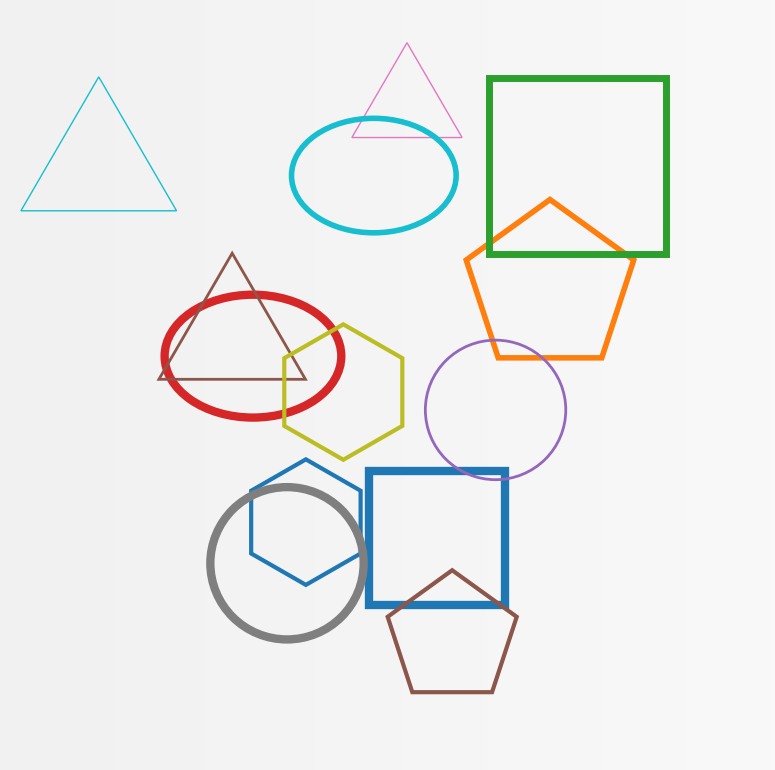[{"shape": "square", "thickness": 3, "radius": 0.44, "center": [0.564, 0.301]}, {"shape": "hexagon", "thickness": 1.5, "radius": 0.41, "center": [0.395, 0.322]}, {"shape": "pentagon", "thickness": 2, "radius": 0.57, "center": [0.71, 0.627]}, {"shape": "square", "thickness": 2.5, "radius": 0.57, "center": [0.745, 0.784]}, {"shape": "oval", "thickness": 3, "radius": 0.57, "center": [0.326, 0.537]}, {"shape": "circle", "thickness": 1, "radius": 0.45, "center": [0.639, 0.468]}, {"shape": "pentagon", "thickness": 1.5, "radius": 0.44, "center": [0.583, 0.172]}, {"shape": "triangle", "thickness": 1, "radius": 0.55, "center": [0.3, 0.562]}, {"shape": "triangle", "thickness": 0.5, "radius": 0.41, "center": [0.525, 0.862]}, {"shape": "circle", "thickness": 3, "radius": 0.49, "center": [0.37, 0.268]}, {"shape": "hexagon", "thickness": 1.5, "radius": 0.44, "center": [0.443, 0.491]}, {"shape": "oval", "thickness": 2, "radius": 0.53, "center": [0.482, 0.772]}, {"shape": "triangle", "thickness": 0.5, "radius": 0.58, "center": [0.127, 0.784]}]